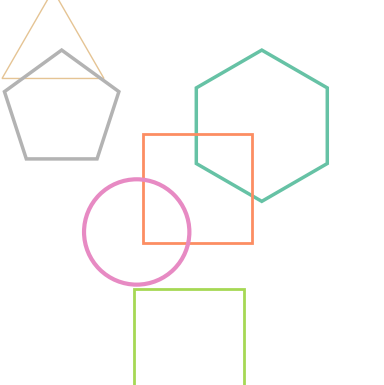[{"shape": "hexagon", "thickness": 2.5, "radius": 0.98, "center": [0.68, 0.673]}, {"shape": "square", "thickness": 2, "radius": 0.71, "center": [0.513, 0.51]}, {"shape": "circle", "thickness": 3, "radius": 0.68, "center": [0.355, 0.397]}, {"shape": "square", "thickness": 2, "radius": 0.71, "center": [0.491, 0.108]}, {"shape": "triangle", "thickness": 1, "radius": 0.76, "center": [0.138, 0.873]}, {"shape": "pentagon", "thickness": 2.5, "radius": 0.78, "center": [0.16, 0.714]}]